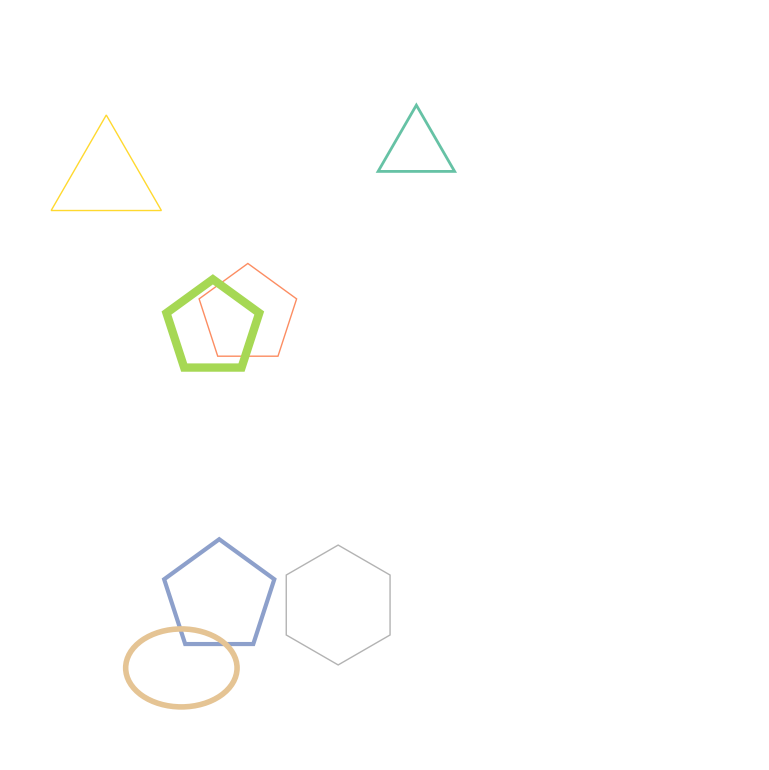[{"shape": "triangle", "thickness": 1, "radius": 0.29, "center": [0.541, 0.806]}, {"shape": "pentagon", "thickness": 0.5, "radius": 0.33, "center": [0.322, 0.591]}, {"shape": "pentagon", "thickness": 1.5, "radius": 0.38, "center": [0.285, 0.224]}, {"shape": "pentagon", "thickness": 3, "radius": 0.32, "center": [0.276, 0.574]}, {"shape": "triangle", "thickness": 0.5, "radius": 0.41, "center": [0.138, 0.768]}, {"shape": "oval", "thickness": 2, "radius": 0.36, "center": [0.236, 0.133]}, {"shape": "hexagon", "thickness": 0.5, "radius": 0.39, "center": [0.439, 0.214]}]